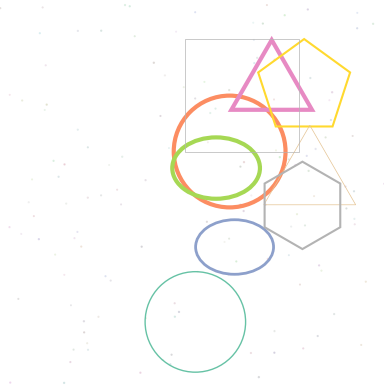[{"shape": "circle", "thickness": 1, "radius": 0.65, "center": [0.507, 0.164]}, {"shape": "circle", "thickness": 3, "radius": 0.73, "center": [0.596, 0.606]}, {"shape": "oval", "thickness": 2, "radius": 0.51, "center": [0.609, 0.358]}, {"shape": "triangle", "thickness": 3, "radius": 0.6, "center": [0.706, 0.775]}, {"shape": "oval", "thickness": 3, "radius": 0.57, "center": [0.561, 0.563]}, {"shape": "pentagon", "thickness": 1.5, "radius": 0.63, "center": [0.79, 0.773]}, {"shape": "triangle", "thickness": 0.5, "radius": 0.69, "center": [0.805, 0.537]}, {"shape": "square", "thickness": 0.5, "radius": 0.74, "center": [0.628, 0.752]}, {"shape": "hexagon", "thickness": 1.5, "radius": 0.57, "center": [0.786, 0.467]}]